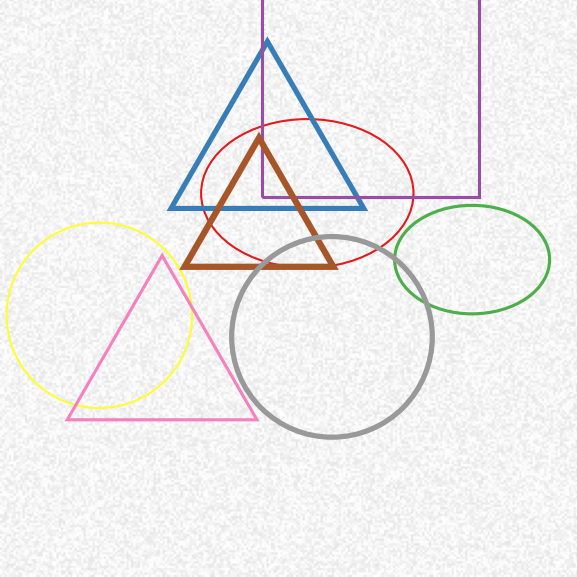[{"shape": "oval", "thickness": 1, "radius": 0.92, "center": [0.532, 0.664]}, {"shape": "triangle", "thickness": 2.5, "radius": 0.96, "center": [0.463, 0.735]}, {"shape": "oval", "thickness": 1.5, "radius": 0.67, "center": [0.818, 0.55]}, {"shape": "square", "thickness": 1.5, "radius": 0.94, "center": [0.641, 0.845]}, {"shape": "circle", "thickness": 1, "radius": 0.8, "center": [0.172, 0.453]}, {"shape": "triangle", "thickness": 3, "radius": 0.74, "center": [0.448, 0.612]}, {"shape": "triangle", "thickness": 1.5, "radius": 0.95, "center": [0.281, 0.367]}, {"shape": "circle", "thickness": 2.5, "radius": 0.87, "center": [0.575, 0.416]}]